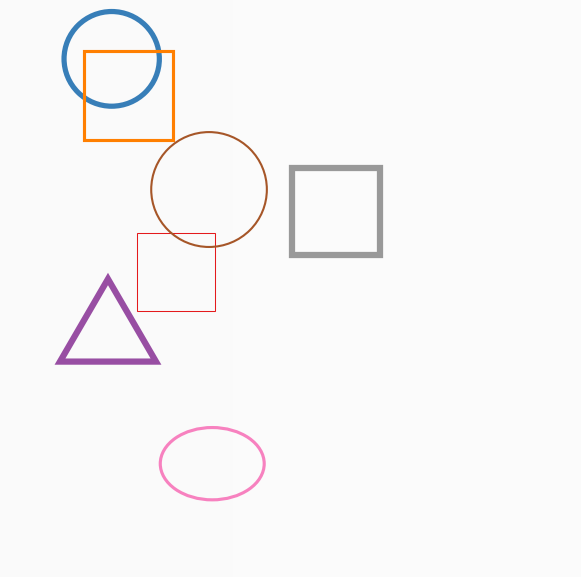[{"shape": "square", "thickness": 0.5, "radius": 0.34, "center": [0.302, 0.528]}, {"shape": "circle", "thickness": 2.5, "radius": 0.41, "center": [0.192, 0.897]}, {"shape": "triangle", "thickness": 3, "radius": 0.48, "center": [0.186, 0.421]}, {"shape": "square", "thickness": 1.5, "radius": 0.38, "center": [0.22, 0.834]}, {"shape": "circle", "thickness": 1, "radius": 0.5, "center": [0.36, 0.671]}, {"shape": "oval", "thickness": 1.5, "radius": 0.45, "center": [0.365, 0.196]}, {"shape": "square", "thickness": 3, "radius": 0.38, "center": [0.578, 0.633]}]